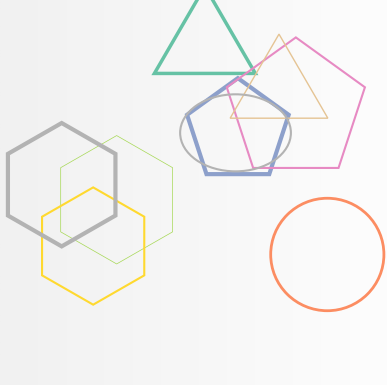[{"shape": "triangle", "thickness": 2.5, "radius": 0.75, "center": [0.529, 0.884]}, {"shape": "circle", "thickness": 2, "radius": 0.73, "center": [0.845, 0.339]}, {"shape": "pentagon", "thickness": 3, "radius": 0.69, "center": [0.614, 0.659]}, {"shape": "pentagon", "thickness": 1.5, "radius": 0.94, "center": [0.763, 0.715]}, {"shape": "hexagon", "thickness": 0.5, "radius": 0.83, "center": [0.301, 0.481]}, {"shape": "hexagon", "thickness": 1.5, "radius": 0.76, "center": [0.24, 0.361]}, {"shape": "triangle", "thickness": 1, "radius": 0.73, "center": [0.72, 0.766]}, {"shape": "oval", "thickness": 1.5, "radius": 0.71, "center": [0.608, 0.655]}, {"shape": "hexagon", "thickness": 3, "radius": 0.8, "center": [0.159, 0.52]}]